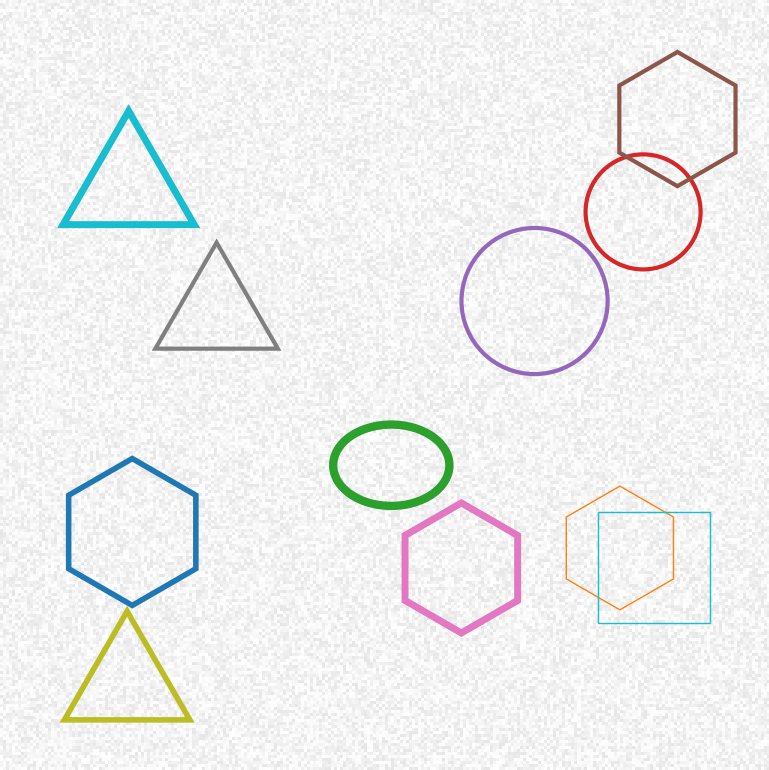[{"shape": "hexagon", "thickness": 2, "radius": 0.48, "center": [0.172, 0.309]}, {"shape": "hexagon", "thickness": 0.5, "radius": 0.4, "center": [0.805, 0.288]}, {"shape": "oval", "thickness": 3, "radius": 0.38, "center": [0.508, 0.396]}, {"shape": "circle", "thickness": 1.5, "radius": 0.37, "center": [0.835, 0.725]}, {"shape": "circle", "thickness": 1.5, "radius": 0.47, "center": [0.694, 0.609]}, {"shape": "hexagon", "thickness": 1.5, "radius": 0.44, "center": [0.88, 0.845]}, {"shape": "hexagon", "thickness": 2.5, "radius": 0.42, "center": [0.599, 0.262]}, {"shape": "triangle", "thickness": 1.5, "radius": 0.46, "center": [0.281, 0.593]}, {"shape": "triangle", "thickness": 2, "radius": 0.47, "center": [0.165, 0.112]}, {"shape": "square", "thickness": 0.5, "radius": 0.36, "center": [0.849, 0.263]}, {"shape": "triangle", "thickness": 2.5, "radius": 0.49, "center": [0.167, 0.757]}]